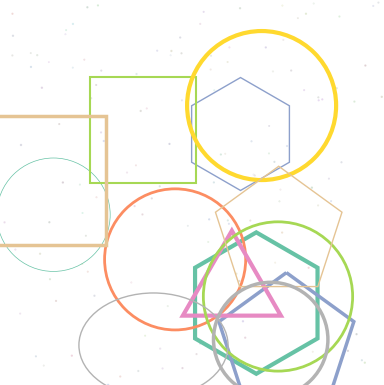[{"shape": "circle", "thickness": 0.5, "radius": 0.74, "center": [0.139, 0.442]}, {"shape": "hexagon", "thickness": 3, "radius": 0.92, "center": [0.666, 0.213]}, {"shape": "circle", "thickness": 2, "radius": 0.92, "center": [0.455, 0.326]}, {"shape": "hexagon", "thickness": 1, "radius": 0.73, "center": [0.625, 0.652]}, {"shape": "pentagon", "thickness": 2.5, "radius": 0.92, "center": [0.744, 0.108]}, {"shape": "triangle", "thickness": 3, "radius": 0.74, "center": [0.602, 0.254]}, {"shape": "circle", "thickness": 2, "radius": 0.97, "center": [0.722, 0.23]}, {"shape": "square", "thickness": 1.5, "radius": 0.69, "center": [0.371, 0.661]}, {"shape": "circle", "thickness": 3, "radius": 0.97, "center": [0.68, 0.726]}, {"shape": "pentagon", "thickness": 1, "radius": 0.86, "center": [0.724, 0.395]}, {"shape": "square", "thickness": 2.5, "radius": 0.84, "center": [0.108, 0.532]}, {"shape": "oval", "thickness": 1, "radius": 0.97, "center": [0.399, 0.103]}, {"shape": "circle", "thickness": 2.5, "radius": 0.74, "center": [0.703, 0.118]}]